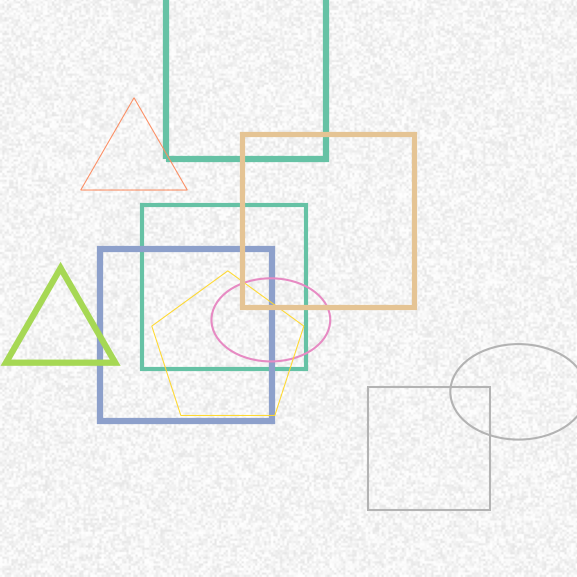[{"shape": "square", "thickness": 3, "radius": 0.7, "center": [0.426, 0.862]}, {"shape": "square", "thickness": 2, "radius": 0.71, "center": [0.388, 0.502]}, {"shape": "triangle", "thickness": 0.5, "radius": 0.53, "center": [0.232, 0.723]}, {"shape": "square", "thickness": 3, "radius": 0.75, "center": [0.322, 0.418]}, {"shape": "oval", "thickness": 1, "radius": 0.51, "center": [0.469, 0.445]}, {"shape": "triangle", "thickness": 3, "radius": 0.55, "center": [0.105, 0.426]}, {"shape": "pentagon", "thickness": 0.5, "radius": 0.69, "center": [0.395, 0.392]}, {"shape": "square", "thickness": 2.5, "radius": 0.75, "center": [0.568, 0.617]}, {"shape": "oval", "thickness": 1, "radius": 0.59, "center": [0.898, 0.321]}, {"shape": "square", "thickness": 1, "radius": 0.53, "center": [0.743, 0.222]}]